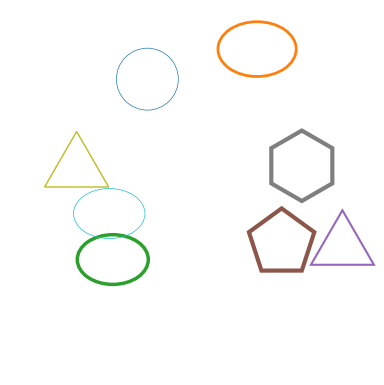[{"shape": "circle", "thickness": 0.5, "radius": 0.4, "center": [0.383, 0.794]}, {"shape": "oval", "thickness": 2, "radius": 0.51, "center": [0.668, 0.872]}, {"shape": "oval", "thickness": 2.5, "radius": 0.46, "center": [0.293, 0.326]}, {"shape": "triangle", "thickness": 1.5, "radius": 0.47, "center": [0.889, 0.36]}, {"shape": "pentagon", "thickness": 3, "radius": 0.45, "center": [0.731, 0.369]}, {"shape": "hexagon", "thickness": 3, "radius": 0.46, "center": [0.784, 0.569]}, {"shape": "triangle", "thickness": 1, "radius": 0.48, "center": [0.199, 0.562]}, {"shape": "oval", "thickness": 0.5, "radius": 0.46, "center": [0.284, 0.445]}]